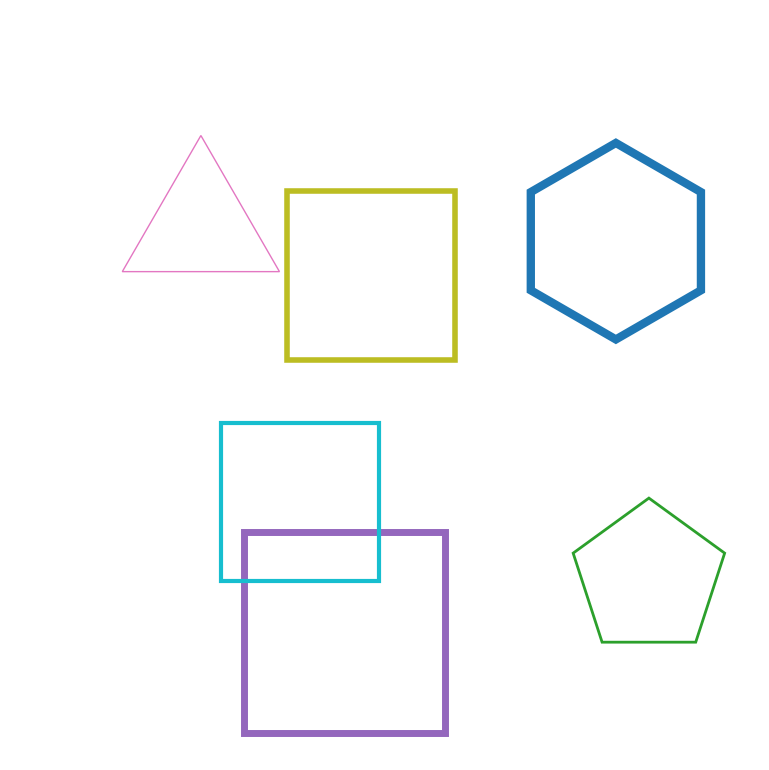[{"shape": "hexagon", "thickness": 3, "radius": 0.64, "center": [0.8, 0.687]}, {"shape": "pentagon", "thickness": 1, "radius": 0.52, "center": [0.843, 0.25]}, {"shape": "square", "thickness": 2.5, "radius": 0.65, "center": [0.448, 0.178]}, {"shape": "triangle", "thickness": 0.5, "radius": 0.59, "center": [0.261, 0.706]}, {"shape": "square", "thickness": 2, "radius": 0.55, "center": [0.482, 0.642]}, {"shape": "square", "thickness": 1.5, "radius": 0.51, "center": [0.39, 0.348]}]